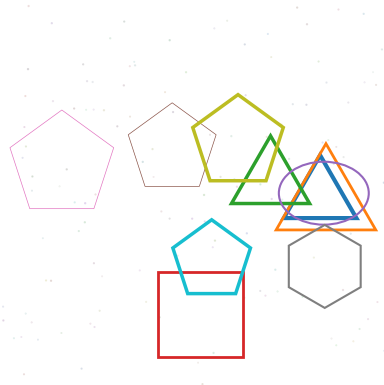[{"shape": "triangle", "thickness": 3, "radius": 0.54, "center": [0.831, 0.488]}, {"shape": "triangle", "thickness": 2, "radius": 0.75, "center": [0.847, 0.477]}, {"shape": "triangle", "thickness": 2.5, "radius": 0.59, "center": [0.703, 0.53]}, {"shape": "square", "thickness": 2, "radius": 0.55, "center": [0.52, 0.183]}, {"shape": "oval", "thickness": 1.5, "radius": 0.58, "center": [0.841, 0.498]}, {"shape": "pentagon", "thickness": 0.5, "radius": 0.6, "center": [0.447, 0.613]}, {"shape": "pentagon", "thickness": 0.5, "radius": 0.71, "center": [0.161, 0.573]}, {"shape": "hexagon", "thickness": 1.5, "radius": 0.54, "center": [0.843, 0.308]}, {"shape": "pentagon", "thickness": 2.5, "radius": 0.62, "center": [0.618, 0.631]}, {"shape": "pentagon", "thickness": 2.5, "radius": 0.53, "center": [0.55, 0.323]}]